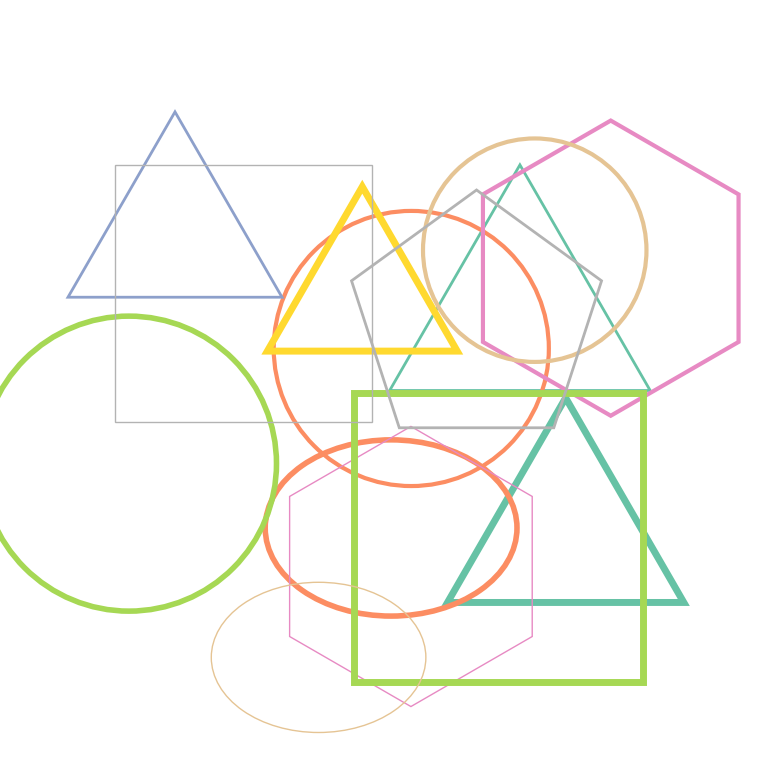[{"shape": "triangle", "thickness": 2.5, "radius": 0.89, "center": [0.735, 0.306]}, {"shape": "triangle", "thickness": 1, "radius": 0.98, "center": [0.675, 0.591]}, {"shape": "oval", "thickness": 2, "radius": 0.82, "center": [0.508, 0.314]}, {"shape": "circle", "thickness": 1.5, "radius": 0.89, "center": [0.534, 0.547]}, {"shape": "triangle", "thickness": 1, "radius": 0.8, "center": [0.227, 0.694]}, {"shape": "hexagon", "thickness": 1.5, "radius": 0.96, "center": [0.793, 0.652]}, {"shape": "hexagon", "thickness": 0.5, "radius": 0.91, "center": [0.534, 0.264]}, {"shape": "circle", "thickness": 2, "radius": 0.96, "center": [0.168, 0.398]}, {"shape": "square", "thickness": 2.5, "radius": 0.94, "center": [0.648, 0.302]}, {"shape": "triangle", "thickness": 2.5, "radius": 0.71, "center": [0.471, 0.615]}, {"shape": "oval", "thickness": 0.5, "radius": 0.7, "center": [0.414, 0.146]}, {"shape": "circle", "thickness": 1.5, "radius": 0.73, "center": [0.694, 0.675]}, {"shape": "pentagon", "thickness": 1, "radius": 0.85, "center": [0.619, 0.583]}, {"shape": "square", "thickness": 0.5, "radius": 0.83, "center": [0.316, 0.619]}]